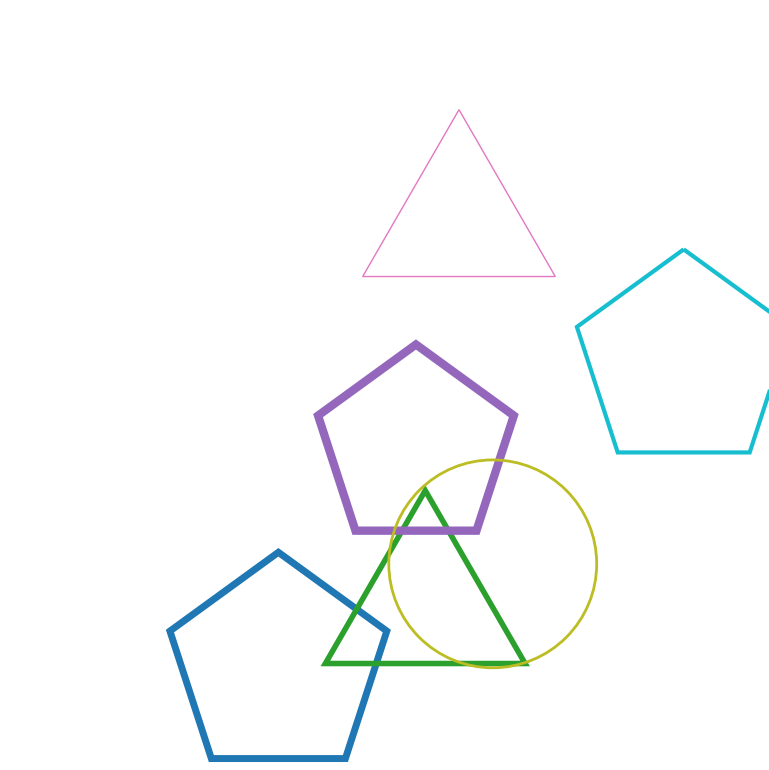[{"shape": "pentagon", "thickness": 2.5, "radius": 0.74, "center": [0.362, 0.135]}, {"shape": "triangle", "thickness": 2, "radius": 0.75, "center": [0.552, 0.213]}, {"shape": "pentagon", "thickness": 3, "radius": 0.67, "center": [0.54, 0.419]}, {"shape": "triangle", "thickness": 0.5, "radius": 0.72, "center": [0.596, 0.713]}, {"shape": "circle", "thickness": 1, "radius": 0.67, "center": [0.64, 0.268]}, {"shape": "pentagon", "thickness": 1.5, "radius": 0.73, "center": [0.888, 0.53]}]